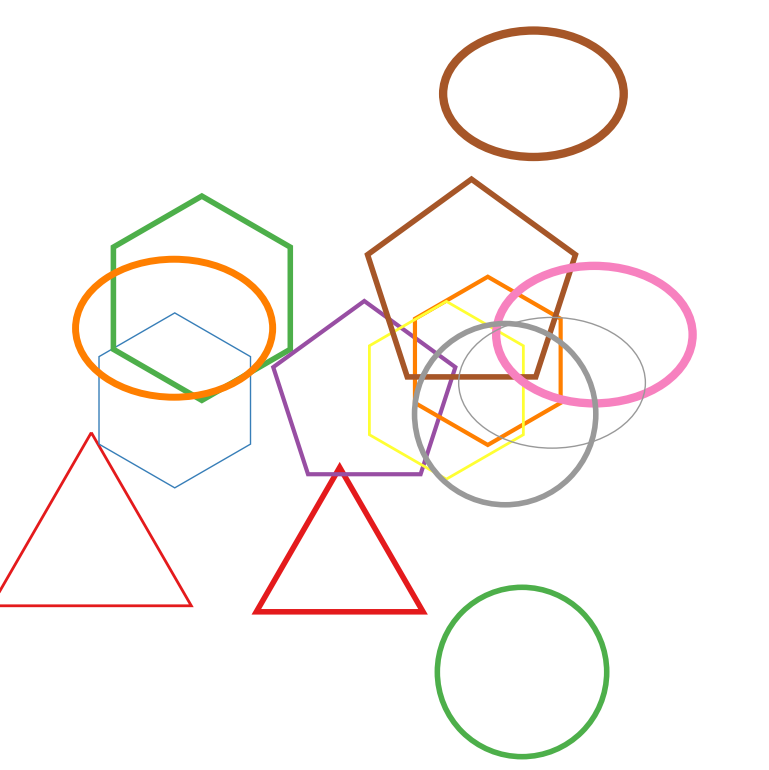[{"shape": "triangle", "thickness": 2, "radius": 0.62, "center": [0.441, 0.268]}, {"shape": "triangle", "thickness": 1, "radius": 0.75, "center": [0.119, 0.288]}, {"shape": "hexagon", "thickness": 0.5, "radius": 0.57, "center": [0.227, 0.48]}, {"shape": "hexagon", "thickness": 2, "radius": 0.66, "center": [0.262, 0.613]}, {"shape": "circle", "thickness": 2, "radius": 0.55, "center": [0.678, 0.127]}, {"shape": "pentagon", "thickness": 1.5, "radius": 0.62, "center": [0.473, 0.485]}, {"shape": "hexagon", "thickness": 1.5, "radius": 0.55, "center": [0.634, 0.531]}, {"shape": "oval", "thickness": 2.5, "radius": 0.64, "center": [0.226, 0.574]}, {"shape": "hexagon", "thickness": 1, "radius": 0.58, "center": [0.58, 0.493]}, {"shape": "pentagon", "thickness": 2, "radius": 0.71, "center": [0.612, 0.625]}, {"shape": "oval", "thickness": 3, "radius": 0.59, "center": [0.693, 0.878]}, {"shape": "oval", "thickness": 3, "radius": 0.64, "center": [0.772, 0.565]}, {"shape": "circle", "thickness": 2, "radius": 0.59, "center": [0.656, 0.462]}, {"shape": "oval", "thickness": 0.5, "radius": 0.61, "center": [0.717, 0.503]}]